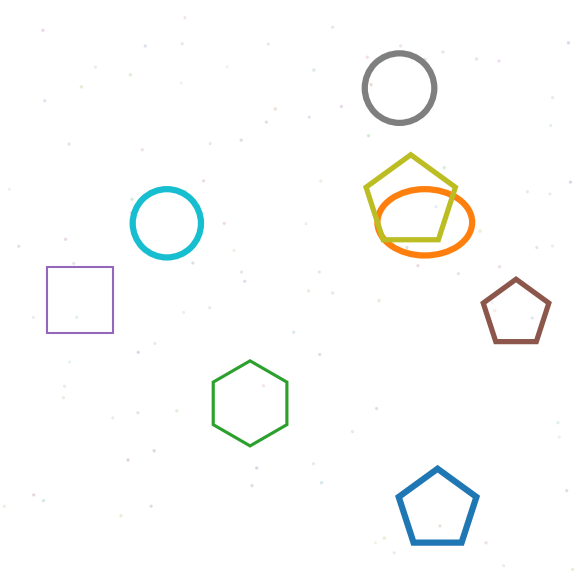[{"shape": "pentagon", "thickness": 3, "radius": 0.35, "center": [0.758, 0.117]}, {"shape": "oval", "thickness": 3, "radius": 0.41, "center": [0.736, 0.614]}, {"shape": "hexagon", "thickness": 1.5, "radius": 0.37, "center": [0.433, 0.301]}, {"shape": "square", "thickness": 1, "radius": 0.29, "center": [0.139, 0.48]}, {"shape": "pentagon", "thickness": 2.5, "radius": 0.3, "center": [0.894, 0.456]}, {"shape": "circle", "thickness": 3, "radius": 0.3, "center": [0.692, 0.847]}, {"shape": "pentagon", "thickness": 2.5, "radius": 0.41, "center": [0.711, 0.65]}, {"shape": "circle", "thickness": 3, "radius": 0.3, "center": [0.289, 0.612]}]